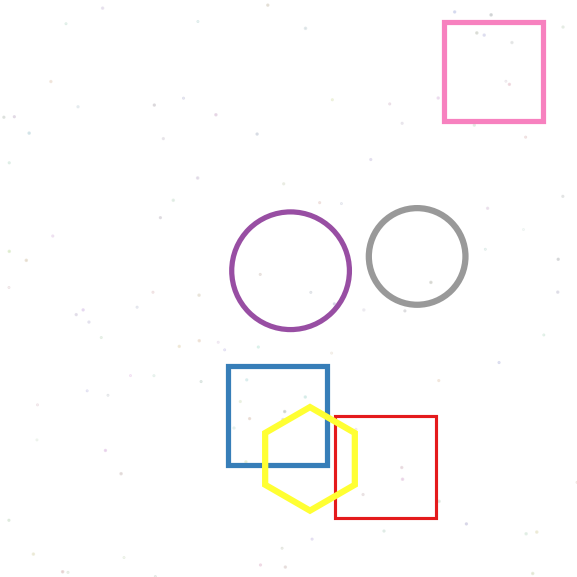[{"shape": "square", "thickness": 1.5, "radius": 0.44, "center": [0.667, 0.19]}, {"shape": "square", "thickness": 2.5, "radius": 0.43, "center": [0.481, 0.28]}, {"shape": "circle", "thickness": 2.5, "radius": 0.51, "center": [0.503, 0.53]}, {"shape": "hexagon", "thickness": 3, "radius": 0.45, "center": [0.537, 0.205]}, {"shape": "square", "thickness": 2.5, "radius": 0.43, "center": [0.855, 0.876]}, {"shape": "circle", "thickness": 3, "radius": 0.42, "center": [0.722, 0.555]}]